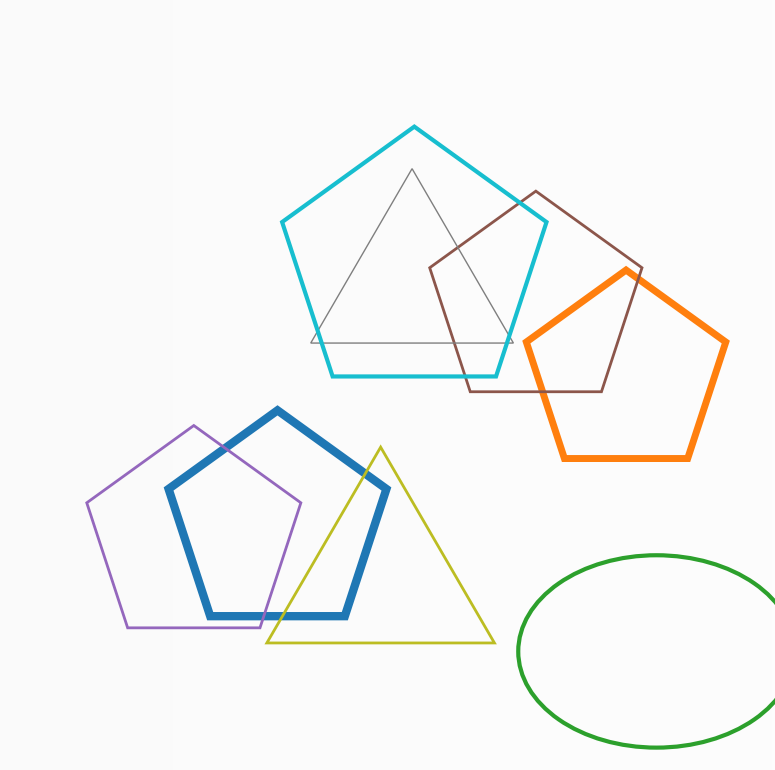[{"shape": "pentagon", "thickness": 3, "radius": 0.74, "center": [0.358, 0.319]}, {"shape": "pentagon", "thickness": 2.5, "radius": 0.68, "center": [0.808, 0.514]}, {"shape": "oval", "thickness": 1.5, "radius": 0.89, "center": [0.847, 0.154]}, {"shape": "pentagon", "thickness": 1, "radius": 0.73, "center": [0.25, 0.302]}, {"shape": "pentagon", "thickness": 1, "radius": 0.72, "center": [0.691, 0.608]}, {"shape": "triangle", "thickness": 0.5, "radius": 0.75, "center": [0.532, 0.63]}, {"shape": "triangle", "thickness": 1, "radius": 0.85, "center": [0.491, 0.25]}, {"shape": "pentagon", "thickness": 1.5, "radius": 0.9, "center": [0.535, 0.656]}]